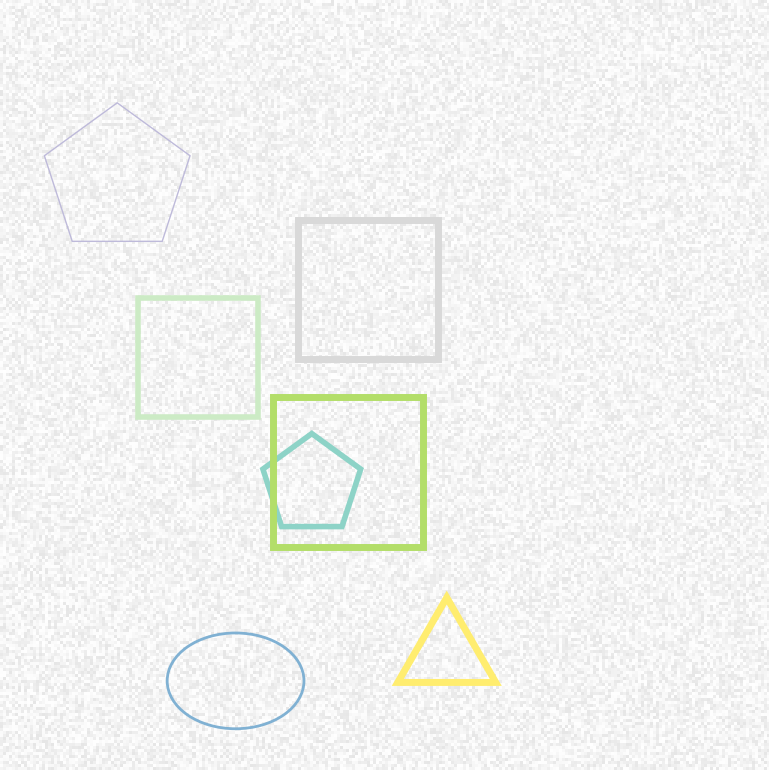[{"shape": "pentagon", "thickness": 2, "radius": 0.33, "center": [0.405, 0.37]}, {"shape": "pentagon", "thickness": 0.5, "radius": 0.5, "center": [0.152, 0.767]}, {"shape": "oval", "thickness": 1, "radius": 0.44, "center": [0.306, 0.116]}, {"shape": "square", "thickness": 2.5, "radius": 0.49, "center": [0.452, 0.388]}, {"shape": "square", "thickness": 2.5, "radius": 0.45, "center": [0.478, 0.624]}, {"shape": "square", "thickness": 2, "radius": 0.39, "center": [0.257, 0.536]}, {"shape": "triangle", "thickness": 2.5, "radius": 0.37, "center": [0.58, 0.15]}]